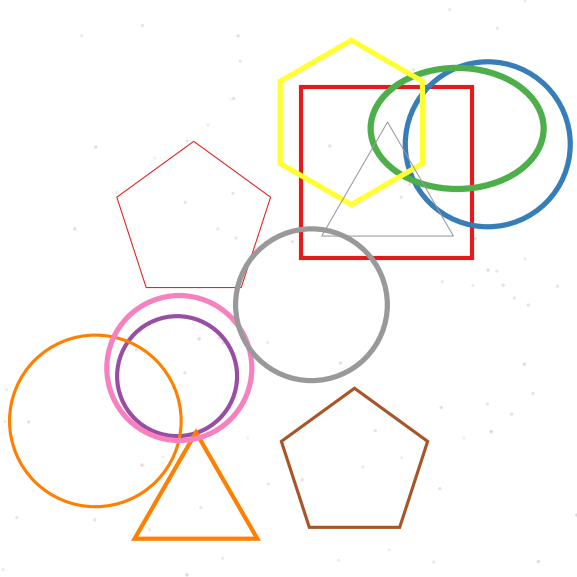[{"shape": "square", "thickness": 2, "radius": 0.74, "center": [0.669, 0.701]}, {"shape": "pentagon", "thickness": 0.5, "radius": 0.7, "center": [0.335, 0.614]}, {"shape": "circle", "thickness": 2.5, "radius": 0.71, "center": [0.845, 0.749]}, {"shape": "oval", "thickness": 3, "radius": 0.75, "center": [0.792, 0.777]}, {"shape": "circle", "thickness": 2, "radius": 0.52, "center": [0.307, 0.348]}, {"shape": "triangle", "thickness": 2, "radius": 0.61, "center": [0.339, 0.128]}, {"shape": "circle", "thickness": 1.5, "radius": 0.74, "center": [0.165, 0.27]}, {"shape": "hexagon", "thickness": 2.5, "radius": 0.71, "center": [0.608, 0.787]}, {"shape": "pentagon", "thickness": 1.5, "radius": 0.67, "center": [0.614, 0.194]}, {"shape": "circle", "thickness": 2.5, "radius": 0.63, "center": [0.31, 0.362]}, {"shape": "circle", "thickness": 2.5, "radius": 0.66, "center": [0.539, 0.471]}, {"shape": "triangle", "thickness": 0.5, "radius": 0.66, "center": [0.671, 0.656]}]